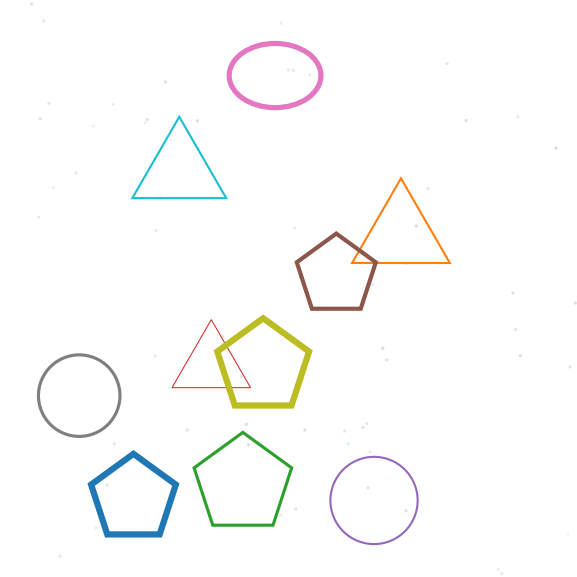[{"shape": "pentagon", "thickness": 3, "radius": 0.39, "center": [0.231, 0.136]}, {"shape": "triangle", "thickness": 1, "radius": 0.49, "center": [0.694, 0.593]}, {"shape": "pentagon", "thickness": 1.5, "radius": 0.44, "center": [0.421, 0.162]}, {"shape": "triangle", "thickness": 0.5, "radius": 0.39, "center": [0.366, 0.367]}, {"shape": "circle", "thickness": 1, "radius": 0.38, "center": [0.648, 0.133]}, {"shape": "pentagon", "thickness": 2, "radius": 0.36, "center": [0.582, 0.523]}, {"shape": "oval", "thickness": 2.5, "radius": 0.4, "center": [0.476, 0.868]}, {"shape": "circle", "thickness": 1.5, "radius": 0.35, "center": [0.137, 0.314]}, {"shape": "pentagon", "thickness": 3, "radius": 0.42, "center": [0.456, 0.365]}, {"shape": "triangle", "thickness": 1, "radius": 0.47, "center": [0.31, 0.703]}]